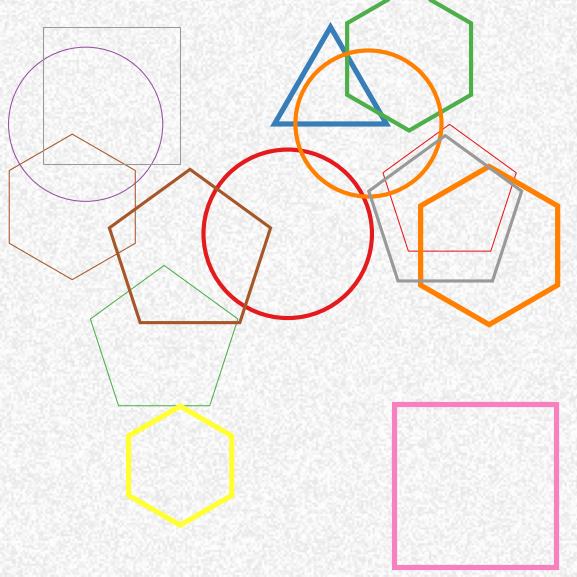[{"shape": "pentagon", "thickness": 0.5, "radius": 0.61, "center": [0.778, 0.662]}, {"shape": "circle", "thickness": 2, "radius": 0.73, "center": [0.498, 0.594]}, {"shape": "triangle", "thickness": 2.5, "radius": 0.56, "center": [0.572, 0.84]}, {"shape": "hexagon", "thickness": 2, "radius": 0.62, "center": [0.708, 0.897]}, {"shape": "pentagon", "thickness": 0.5, "radius": 0.67, "center": [0.284, 0.405]}, {"shape": "circle", "thickness": 0.5, "radius": 0.67, "center": [0.148, 0.784]}, {"shape": "circle", "thickness": 2, "radius": 0.63, "center": [0.638, 0.785]}, {"shape": "hexagon", "thickness": 2.5, "radius": 0.69, "center": [0.847, 0.574]}, {"shape": "hexagon", "thickness": 2.5, "radius": 0.52, "center": [0.312, 0.193]}, {"shape": "pentagon", "thickness": 1.5, "radius": 0.73, "center": [0.329, 0.559]}, {"shape": "hexagon", "thickness": 0.5, "radius": 0.63, "center": [0.125, 0.641]}, {"shape": "square", "thickness": 2.5, "radius": 0.7, "center": [0.823, 0.158]}, {"shape": "pentagon", "thickness": 1.5, "radius": 0.7, "center": [0.771, 0.625]}, {"shape": "square", "thickness": 0.5, "radius": 0.59, "center": [0.193, 0.834]}]